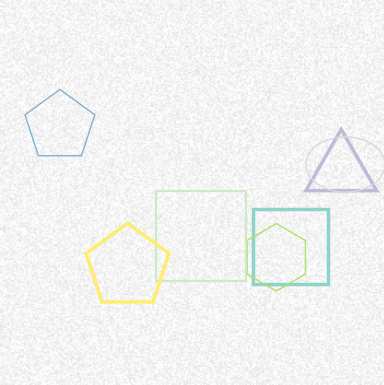[{"shape": "square", "thickness": 2.5, "radius": 0.49, "center": [0.755, 0.359]}, {"shape": "triangle", "thickness": 2.5, "radius": 0.53, "center": [0.886, 0.558]}, {"shape": "pentagon", "thickness": 1, "radius": 0.48, "center": [0.156, 0.672]}, {"shape": "hexagon", "thickness": 1, "radius": 0.44, "center": [0.718, 0.332]}, {"shape": "oval", "thickness": 1, "radius": 0.51, "center": [0.897, 0.573]}, {"shape": "square", "thickness": 1.5, "radius": 0.58, "center": [0.523, 0.387]}, {"shape": "pentagon", "thickness": 2.5, "radius": 0.57, "center": [0.331, 0.307]}]